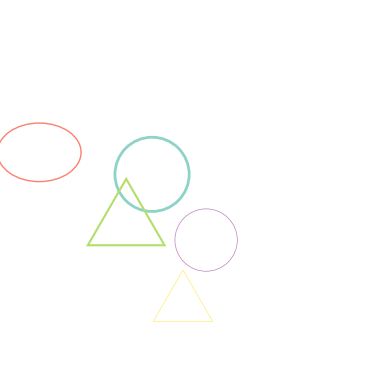[{"shape": "circle", "thickness": 2, "radius": 0.48, "center": [0.395, 0.547]}, {"shape": "oval", "thickness": 1, "radius": 0.54, "center": [0.102, 0.604]}, {"shape": "triangle", "thickness": 1.5, "radius": 0.57, "center": [0.328, 0.42]}, {"shape": "circle", "thickness": 0.5, "radius": 0.41, "center": [0.535, 0.376]}, {"shape": "triangle", "thickness": 0.5, "radius": 0.44, "center": [0.475, 0.21]}]